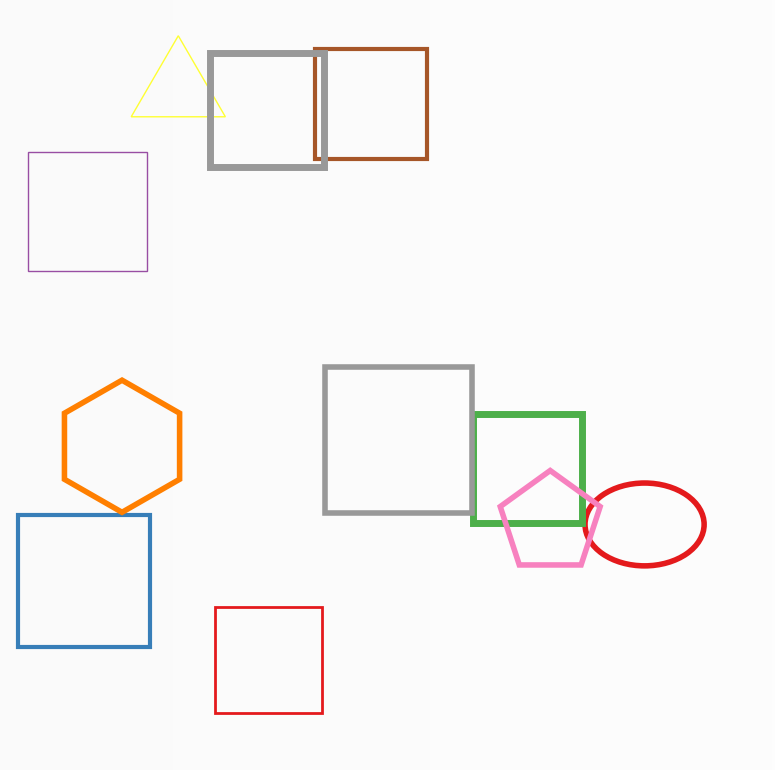[{"shape": "oval", "thickness": 2, "radius": 0.38, "center": [0.832, 0.319]}, {"shape": "square", "thickness": 1, "radius": 0.34, "center": [0.347, 0.143]}, {"shape": "square", "thickness": 1.5, "radius": 0.43, "center": [0.108, 0.246]}, {"shape": "square", "thickness": 2.5, "radius": 0.35, "center": [0.681, 0.392]}, {"shape": "square", "thickness": 0.5, "radius": 0.39, "center": [0.113, 0.725]}, {"shape": "hexagon", "thickness": 2, "radius": 0.43, "center": [0.157, 0.42]}, {"shape": "triangle", "thickness": 0.5, "radius": 0.35, "center": [0.23, 0.883]}, {"shape": "square", "thickness": 1.5, "radius": 0.36, "center": [0.479, 0.865]}, {"shape": "pentagon", "thickness": 2, "radius": 0.34, "center": [0.71, 0.321]}, {"shape": "square", "thickness": 2.5, "radius": 0.37, "center": [0.344, 0.857]}, {"shape": "square", "thickness": 2, "radius": 0.47, "center": [0.514, 0.428]}]